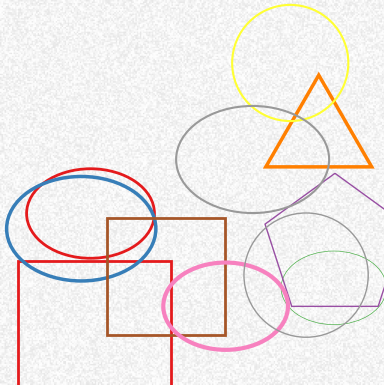[{"shape": "square", "thickness": 2, "radius": 0.99, "center": [0.246, 0.122]}, {"shape": "oval", "thickness": 2, "radius": 0.83, "center": [0.235, 0.445]}, {"shape": "oval", "thickness": 2.5, "radius": 0.97, "center": [0.211, 0.406]}, {"shape": "oval", "thickness": 0.5, "radius": 0.68, "center": [0.867, 0.252]}, {"shape": "pentagon", "thickness": 1, "radius": 0.96, "center": [0.87, 0.359]}, {"shape": "triangle", "thickness": 2.5, "radius": 0.79, "center": [0.828, 0.646]}, {"shape": "circle", "thickness": 1.5, "radius": 0.75, "center": [0.754, 0.836]}, {"shape": "square", "thickness": 2, "radius": 0.76, "center": [0.431, 0.283]}, {"shape": "oval", "thickness": 3, "radius": 0.81, "center": [0.586, 0.205]}, {"shape": "circle", "thickness": 1, "radius": 0.81, "center": [0.795, 0.285]}, {"shape": "oval", "thickness": 1.5, "radius": 0.99, "center": [0.656, 0.586]}]